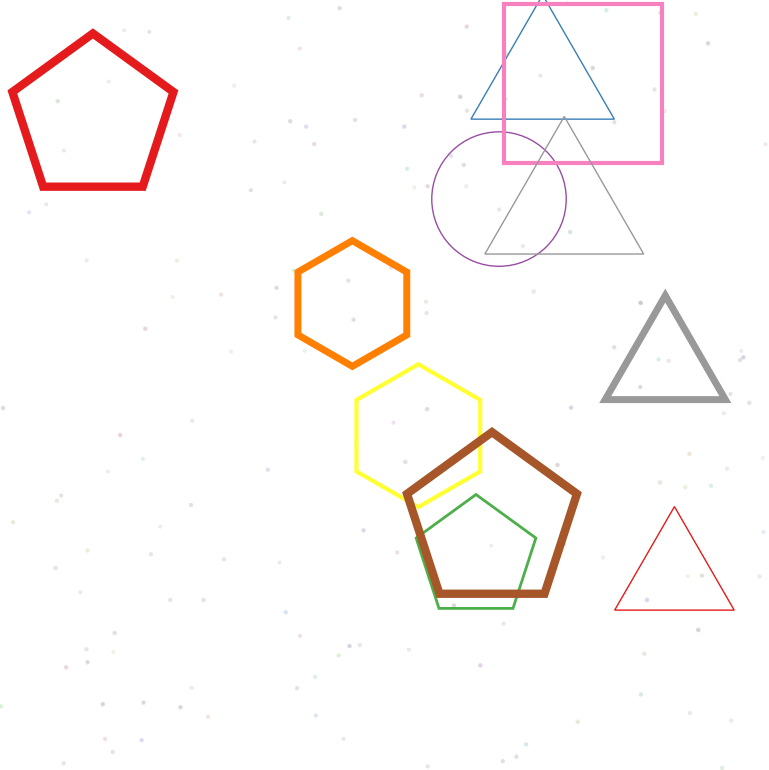[{"shape": "triangle", "thickness": 0.5, "radius": 0.45, "center": [0.876, 0.252]}, {"shape": "pentagon", "thickness": 3, "radius": 0.55, "center": [0.121, 0.847]}, {"shape": "triangle", "thickness": 0.5, "radius": 0.54, "center": [0.705, 0.899]}, {"shape": "pentagon", "thickness": 1, "radius": 0.41, "center": [0.618, 0.276]}, {"shape": "circle", "thickness": 0.5, "radius": 0.44, "center": [0.648, 0.741]}, {"shape": "hexagon", "thickness": 2.5, "radius": 0.41, "center": [0.458, 0.606]}, {"shape": "hexagon", "thickness": 1.5, "radius": 0.46, "center": [0.543, 0.434]}, {"shape": "pentagon", "thickness": 3, "radius": 0.58, "center": [0.639, 0.323]}, {"shape": "square", "thickness": 1.5, "radius": 0.51, "center": [0.757, 0.892]}, {"shape": "triangle", "thickness": 0.5, "radius": 0.6, "center": [0.733, 0.73]}, {"shape": "triangle", "thickness": 2.5, "radius": 0.45, "center": [0.864, 0.526]}]